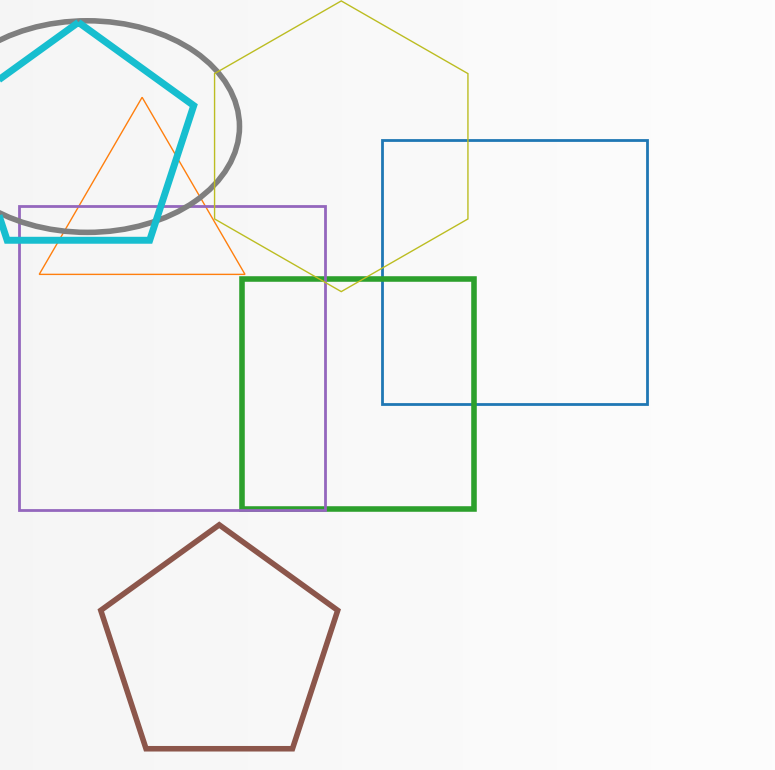[{"shape": "square", "thickness": 1, "radius": 0.86, "center": [0.664, 0.646]}, {"shape": "triangle", "thickness": 0.5, "radius": 0.77, "center": [0.183, 0.72]}, {"shape": "square", "thickness": 2, "radius": 0.75, "center": [0.462, 0.488]}, {"shape": "square", "thickness": 1, "radius": 0.99, "center": [0.222, 0.535]}, {"shape": "pentagon", "thickness": 2, "radius": 0.8, "center": [0.283, 0.158]}, {"shape": "oval", "thickness": 2, "radius": 0.98, "center": [0.113, 0.836]}, {"shape": "hexagon", "thickness": 0.5, "radius": 0.94, "center": [0.44, 0.81]}, {"shape": "pentagon", "thickness": 2.5, "radius": 0.78, "center": [0.101, 0.815]}]